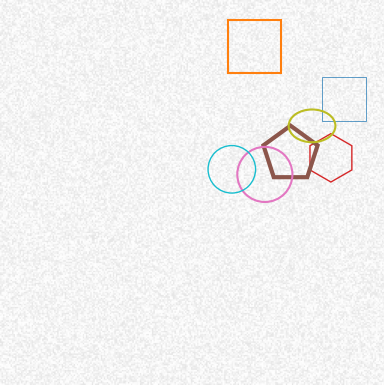[{"shape": "square", "thickness": 0.5, "radius": 0.29, "center": [0.893, 0.742]}, {"shape": "square", "thickness": 1.5, "radius": 0.35, "center": [0.662, 0.879]}, {"shape": "hexagon", "thickness": 1, "radius": 0.31, "center": [0.86, 0.59]}, {"shape": "pentagon", "thickness": 3, "radius": 0.37, "center": [0.755, 0.6]}, {"shape": "circle", "thickness": 1.5, "radius": 0.36, "center": [0.688, 0.547]}, {"shape": "oval", "thickness": 1.5, "radius": 0.3, "center": [0.811, 0.673]}, {"shape": "circle", "thickness": 1, "radius": 0.31, "center": [0.602, 0.56]}]